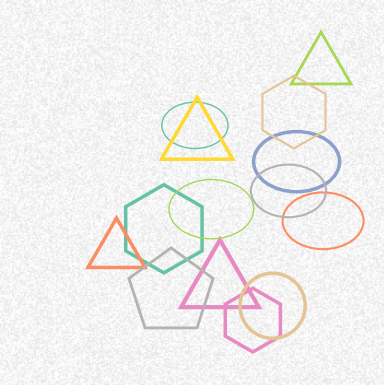[{"shape": "hexagon", "thickness": 2.5, "radius": 0.57, "center": [0.426, 0.406]}, {"shape": "oval", "thickness": 1, "radius": 0.43, "center": [0.506, 0.675]}, {"shape": "triangle", "thickness": 2.5, "radius": 0.43, "center": [0.303, 0.348]}, {"shape": "oval", "thickness": 1.5, "radius": 0.53, "center": [0.839, 0.426]}, {"shape": "oval", "thickness": 2.5, "radius": 0.56, "center": [0.77, 0.58]}, {"shape": "hexagon", "thickness": 2.5, "radius": 0.41, "center": [0.657, 0.169]}, {"shape": "triangle", "thickness": 3, "radius": 0.58, "center": [0.571, 0.26]}, {"shape": "triangle", "thickness": 2, "radius": 0.45, "center": [0.834, 0.827]}, {"shape": "oval", "thickness": 1, "radius": 0.55, "center": [0.549, 0.457]}, {"shape": "triangle", "thickness": 2.5, "radius": 0.54, "center": [0.512, 0.64]}, {"shape": "hexagon", "thickness": 1.5, "radius": 0.47, "center": [0.764, 0.709]}, {"shape": "circle", "thickness": 2.5, "radius": 0.42, "center": [0.708, 0.206]}, {"shape": "oval", "thickness": 1.5, "radius": 0.49, "center": [0.749, 0.504]}, {"shape": "pentagon", "thickness": 2, "radius": 0.57, "center": [0.444, 0.241]}]